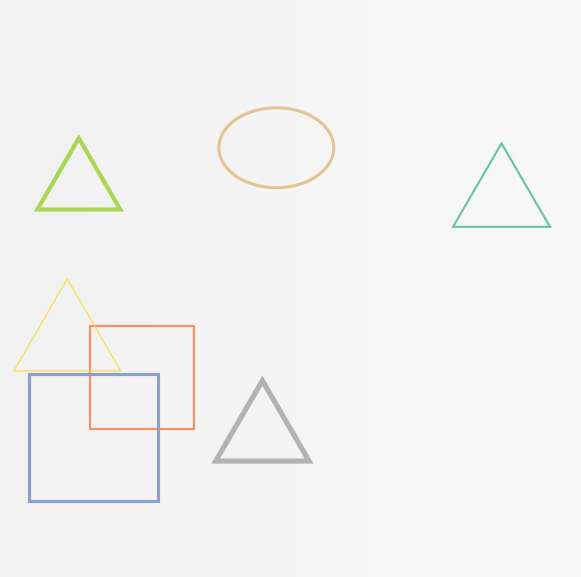[{"shape": "triangle", "thickness": 1, "radius": 0.48, "center": [0.863, 0.655]}, {"shape": "square", "thickness": 1, "radius": 0.45, "center": [0.245, 0.346]}, {"shape": "square", "thickness": 1.5, "radius": 0.55, "center": [0.161, 0.241]}, {"shape": "triangle", "thickness": 2, "radius": 0.41, "center": [0.136, 0.678]}, {"shape": "triangle", "thickness": 0.5, "radius": 0.53, "center": [0.116, 0.41]}, {"shape": "oval", "thickness": 1.5, "radius": 0.49, "center": [0.475, 0.743]}, {"shape": "triangle", "thickness": 2.5, "radius": 0.46, "center": [0.451, 0.247]}]